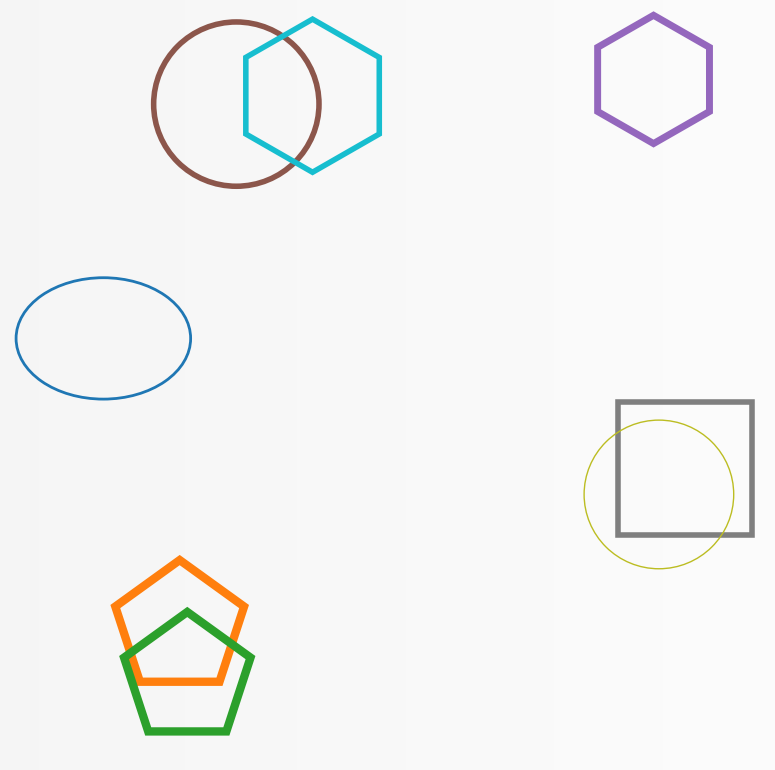[{"shape": "oval", "thickness": 1, "radius": 0.56, "center": [0.133, 0.561]}, {"shape": "pentagon", "thickness": 3, "radius": 0.44, "center": [0.232, 0.185]}, {"shape": "pentagon", "thickness": 3, "radius": 0.43, "center": [0.242, 0.119]}, {"shape": "hexagon", "thickness": 2.5, "radius": 0.42, "center": [0.843, 0.897]}, {"shape": "circle", "thickness": 2, "radius": 0.53, "center": [0.305, 0.865]}, {"shape": "square", "thickness": 2, "radius": 0.43, "center": [0.884, 0.392]}, {"shape": "circle", "thickness": 0.5, "radius": 0.48, "center": [0.85, 0.358]}, {"shape": "hexagon", "thickness": 2, "radius": 0.5, "center": [0.403, 0.876]}]